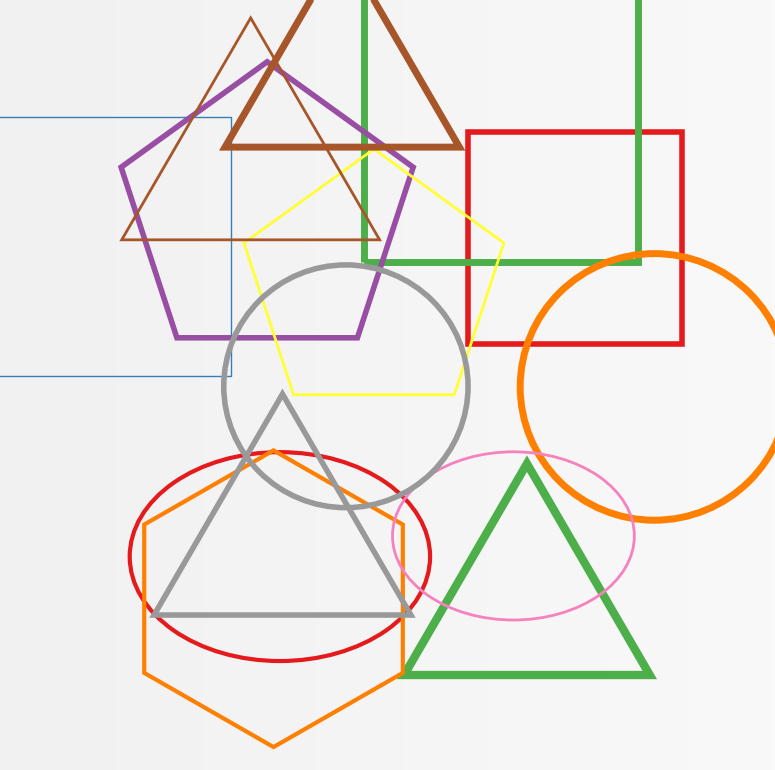[{"shape": "square", "thickness": 2, "radius": 0.69, "center": [0.742, 0.691]}, {"shape": "oval", "thickness": 1.5, "radius": 0.97, "center": [0.361, 0.277]}, {"shape": "square", "thickness": 0.5, "radius": 0.84, "center": [0.13, 0.68]}, {"shape": "triangle", "thickness": 3, "radius": 0.91, "center": [0.68, 0.215]}, {"shape": "square", "thickness": 2.5, "radius": 0.88, "center": [0.647, 0.836]}, {"shape": "pentagon", "thickness": 2, "radius": 0.99, "center": [0.345, 0.722]}, {"shape": "hexagon", "thickness": 1.5, "radius": 0.96, "center": [0.353, 0.222]}, {"shape": "circle", "thickness": 2.5, "radius": 0.87, "center": [0.844, 0.498]}, {"shape": "pentagon", "thickness": 1, "radius": 0.88, "center": [0.483, 0.63]}, {"shape": "triangle", "thickness": 1, "radius": 0.96, "center": [0.323, 0.785]}, {"shape": "triangle", "thickness": 2.5, "radius": 0.87, "center": [0.442, 0.896]}, {"shape": "oval", "thickness": 1, "radius": 0.78, "center": [0.662, 0.304]}, {"shape": "triangle", "thickness": 2, "radius": 0.96, "center": [0.364, 0.297]}, {"shape": "circle", "thickness": 2, "radius": 0.79, "center": [0.446, 0.498]}]